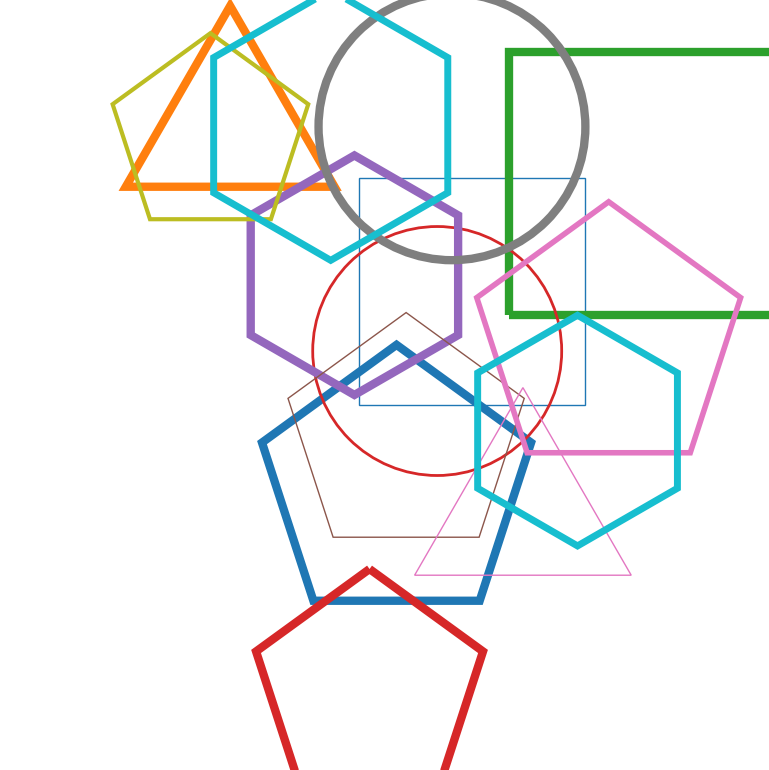[{"shape": "square", "thickness": 0.5, "radius": 0.73, "center": [0.613, 0.621]}, {"shape": "pentagon", "thickness": 3, "radius": 0.92, "center": [0.515, 0.368]}, {"shape": "triangle", "thickness": 3, "radius": 0.78, "center": [0.299, 0.836]}, {"shape": "square", "thickness": 3, "radius": 0.85, "center": [0.832, 0.762]}, {"shape": "pentagon", "thickness": 3, "radius": 0.77, "center": [0.48, 0.106]}, {"shape": "circle", "thickness": 1, "radius": 0.81, "center": [0.568, 0.544]}, {"shape": "hexagon", "thickness": 3, "radius": 0.78, "center": [0.46, 0.643]}, {"shape": "pentagon", "thickness": 0.5, "radius": 0.81, "center": [0.527, 0.433]}, {"shape": "triangle", "thickness": 0.5, "radius": 0.81, "center": [0.679, 0.334]}, {"shape": "pentagon", "thickness": 2, "radius": 0.9, "center": [0.791, 0.558]}, {"shape": "circle", "thickness": 3, "radius": 0.87, "center": [0.587, 0.835]}, {"shape": "pentagon", "thickness": 1.5, "radius": 0.67, "center": [0.273, 0.823]}, {"shape": "hexagon", "thickness": 2.5, "radius": 0.75, "center": [0.75, 0.441]}, {"shape": "hexagon", "thickness": 2.5, "radius": 0.88, "center": [0.43, 0.837]}]